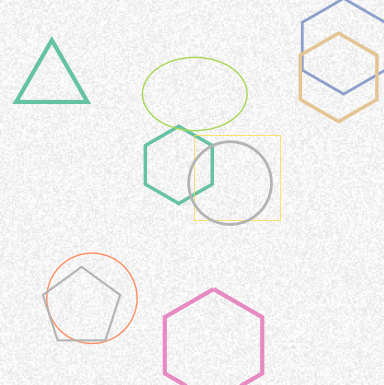[{"shape": "triangle", "thickness": 3, "radius": 0.54, "center": [0.135, 0.789]}, {"shape": "hexagon", "thickness": 2.5, "radius": 0.5, "center": [0.464, 0.572]}, {"shape": "circle", "thickness": 1, "radius": 0.59, "center": [0.239, 0.225]}, {"shape": "hexagon", "thickness": 2, "radius": 0.62, "center": [0.893, 0.88]}, {"shape": "hexagon", "thickness": 3, "radius": 0.73, "center": [0.555, 0.103]}, {"shape": "oval", "thickness": 1, "radius": 0.68, "center": [0.506, 0.756]}, {"shape": "square", "thickness": 0.5, "radius": 0.56, "center": [0.616, 0.539]}, {"shape": "hexagon", "thickness": 2.5, "radius": 0.57, "center": [0.879, 0.799]}, {"shape": "circle", "thickness": 2, "radius": 0.54, "center": [0.598, 0.524]}, {"shape": "pentagon", "thickness": 1.5, "radius": 0.53, "center": [0.212, 0.201]}]